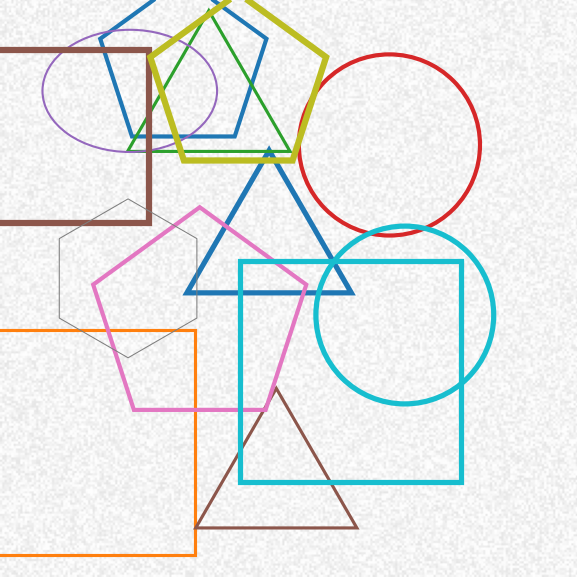[{"shape": "triangle", "thickness": 2.5, "radius": 0.82, "center": [0.466, 0.574]}, {"shape": "pentagon", "thickness": 2, "radius": 0.76, "center": [0.317, 0.885]}, {"shape": "square", "thickness": 1.5, "radius": 0.97, "center": [0.144, 0.233]}, {"shape": "triangle", "thickness": 1.5, "radius": 0.81, "center": [0.362, 0.818]}, {"shape": "circle", "thickness": 2, "radius": 0.78, "center": [0.674, 0.748]}, {"shape": "oval", "thickness": 1, "radius": 0.76, "center": [0.225, 0.842]}, {"shape": "square", "thickness": 3, "radius": 0.75, "center": [0.108, 0.763]}, {"shape": "triangle", "thickness": 1.5, "radius": 0.81, "center": [0.478, 0.166]}, {"shape": "pentagon", "thickness": 2, "radius": 0.97, "center": [0.346, 0.446]}, {"shape": "hexagon", "thickness": 0.5, "radius": 0.69, "center": [0.222, 0.517]}, {"shape": "pentagon", "thickness": 3, "radius": 0.8, "center": [0.412, 0.851]}, {"shape": "square", "thickness": 2.5, "radius": 0.96, "center": [0.607, 0.356]}, {"shape": "circle", "thickness": 2.5, "radius": 0.77, "center": [0.701, 0.454]}]